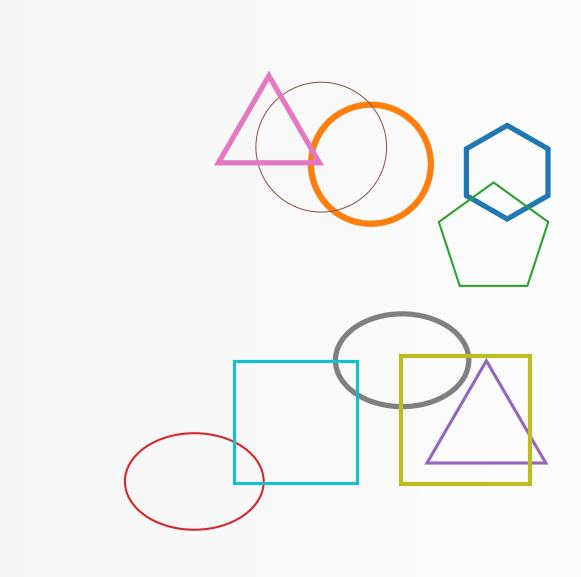[{"shape": "hexagon", "thickness": 2.5, "radius": 0.41, "center": [0.873, 0.701]}, {"shape": "circle", "thickness": 3, "radius": 0.52, "center": [0.638, 0.715]}, {"shape": "pentagon", "thickness": 1, "radius": 0.49, "center": [0.849, 0.584]}, {"shape": "oval", "thickness": 1, "radius": 0.6, "center": [0.334, 0.165]}, {"shape": "triangle", "thickness": 1.5, "radius": 0.59, "center": [0.837, 0.256]}, {"shape": "circle", "thickness": 0.5, "radius": 0.56, "center": [0.553, 0.744]}, {"shape": "triangle", "thickness": 2.5, "radius": 0.5, "center": [0.463, 0.767]}, {"shape": "oval", "thickness": 2.5, "radius": 0.57, "center": [0.692, 0.375]}, {"shape": "square", "thickness": 2, "radius": 0.56, "center": [0.8, 0.271]}, {"shape": "square", "thickness": 1.5, "radius": 0.53, "center": [0.509, 0.268]}]